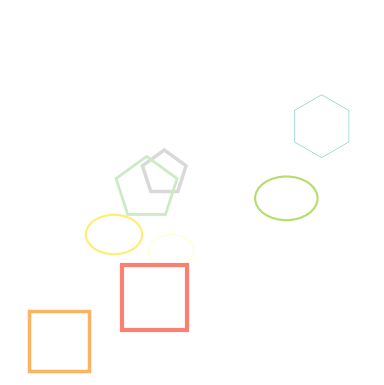[{"shape": "hexagon", "thickness": 0.5, "radius": 0.41, "center": [0.835, 0.672]}, {"shape": "oval", "thickness": 0.5, "radius": 0.3, "center": [0.444, 0.349]}, {"shape": "square", "thickness": 3, "radius": 0.42, "center": [0.401, 0.227]}, {"shape": "square", "thickness": 2.5, "radius": 0.39, "center": [0.153, 0.114]}, {"shape": "oval", "thickness": 1.5, "radius": 0.41, "center": [0.744, 0.485]}, {"shape": "pentagon", "thickness": 2.5, "radius": 0.3, "center": [0.427, 0.551]}, {"shape": "pentagon", "thickness": 2, "radius": 0.42, "center": [0.381, 0.51]}, {"shape": "oval", "thickness": 1.5, "radius": 0.37, "center": [0.296, 0.391]}]